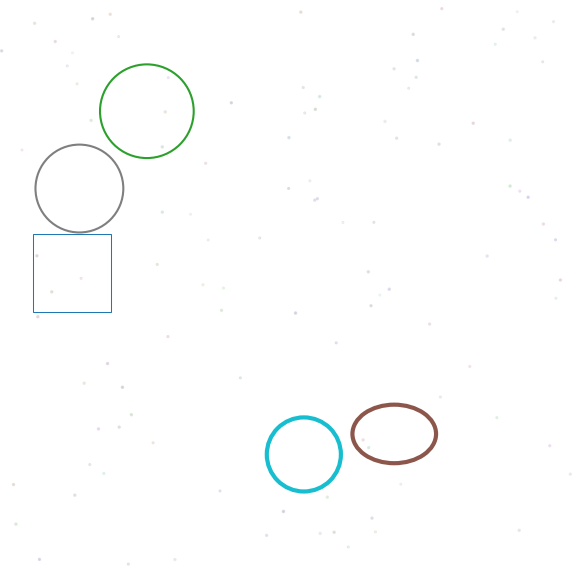[{"shape": "square", "thickness": 0.5, "radius": 0.34, "center": [0.124, 0.526]}, {"shape": "circle", "thickness": 1, "radius": 0.41, "center": [0.254, 0.807]}, {"shape": "oval", "thickness": 2, "radius": 0.36, "center": [0.683, 0.248]}, {"shape": "circle", "thickness": 1, "radius": 0.38, "center": [0.137, 0.673]}, {"shape": "circle", "thickness": 2, "radius": 0.32, "center": [0.526, 0.212]}]